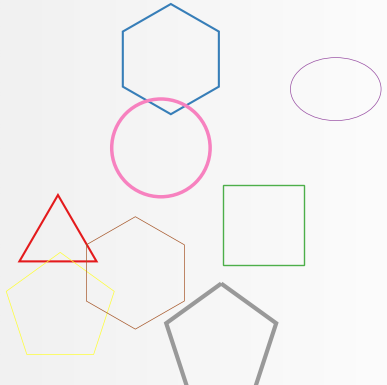[{"shape": "triangle", "thickness": 1.5, "radius": 0.57, "center": [0.15, 0.379]}, {"shape": "hexagon", "thickness": 1.5, "radius": 0.72, "center": [0.441, 0.846]}, {"shape": "square", "thickness": 1, "radius": 0.52, "center": [0.68, 0.416]}, {"shape": "oval", "thickness": 0.5, "radius": 0.58, "center": [0.866, 0.769]}, {"shape": "pentagon", "thickness": 0.5, "radius": 0.73, "center": [0.155, 0.198]}, {"shape": "hexagon", "thickness": 0.5, "radius": 0.73, "center": [0.349, 0.291]}, {"shape": "circle", "thickness": 2.5, "radius": 0.63, "center": [0.415, 0.616]}, {"shape": "pentagon", "thickness": 3, "radius": 0.75, "center": [0.571, 0.114]}]